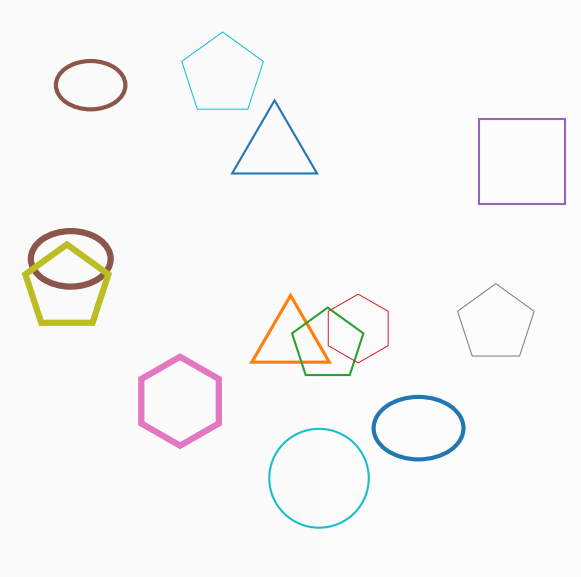[{"shape": "triangle", "thickness": 1, "radius": 0.42, "center": [0.472, 0.741]}, {"shape": "oval", "thickness": 2, "radius": 0.39, "center": [0.72, 0.258]}, {"shape": "triangle", "thickness": 1.5, "radius": 0.39, "center": [0.5, 0.41]}, {"shape": "pentagon", "thickness": 1, "radius": 0.32, "center": [0.564, 0.402]}, {"shape": "hexagon", "thickness": 0.5, "radius": 0.3, "center": [0.616, 0.43]}, {"shape": "square", "thickness": 1, "radius": 0.37, "center": [0.898, 0.719]}, {"shape": "oval", "thickness": 2, "radius": 0.3, "center": [0.156, 0.852]}, {"shape": "oval", "thickness": 3, "radius": 0.34, "center": [0.122, 0.551]}, {"shape": "hexagon", "thickness": 3, "radius": 0.38, "center": [0.31, 0.304]}, {"shape": "pentagon", "thickness": 0.5, "radius": 0.35, "center": [0.853, 0.439]}, {"shape": "pentagon", "thickness": 3, "radius": 0.38, "center": [0.115, 0.501]}, {"shape": "pentagon", "thickness": 0.5, "radius": 0.37, "center": [0.383, 0.87]}, {"shape": "circle", "thickness": 1, "radius": 0.43, "center": [0.549, 0.171]}]